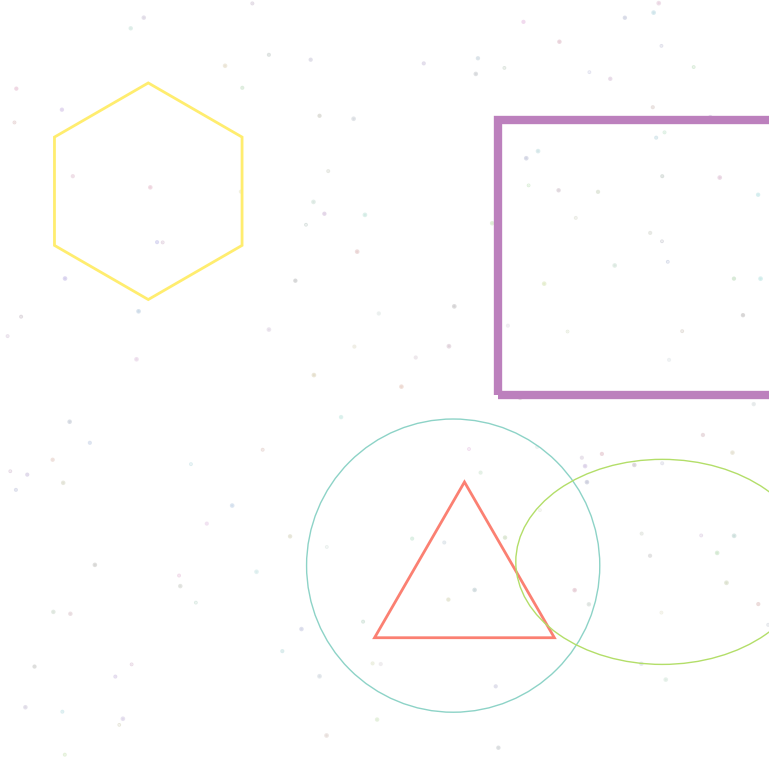[{"shape": "circle", "thickness": 0.5, "radius": 0.95, "center": [0.589, 0.265]}, {"shape": "triangle", "thickness": 1, "radius": 0.67, "center": [0.603, 0.239]}, {"shape": "oval", "thickness": 0.5, "radius": 0.95, "center": [0.86, 0.27]}, {"shape": "square", "thickness": 3, "radius": 0.89, "center": [0.825, 0.665]}, {"shape": "hexagon", "thickness": 1, "radius": 0.7, "center": [0.193, 0.752]}]